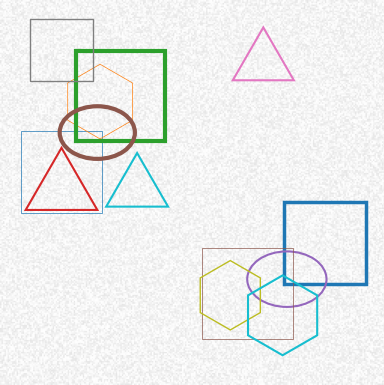[{"shape": "square", "thickness": 2.5, "radius": 0.53, "center": [0.845, 0.368]}, {"shape": "square", "thickness": 0.5, "radius": 0.53, "center": [0.16, 0.553]}, {"shape": "hexagon", "thickness": 0.5, "radius": 0.48, "center": [0.26, 0.736]}, {"shape": "square", "thickness": 3, "radius": 0.58, "center": [0.313, 0.751]}, {"shape": "triangle", "thickness": 1.5, "radius": 0.54, "center": [0.16, 0.508]}, {"shape": "oval", "thickness": 1.5, "radius": 0.51, "center": [0.745, 0.275]}, {"shape": "square", "thickness": 0.5, "radius": 0.59, "center": [0.644, 0.238]}, {"shape": "oval", "thickness": 3, "radius": 0.49, "center": [0.253, 0.656]}, {"shape": "triangle", "thickness": 1.5, "radius": 0.46, "center": [0.684, 0.837]}, {"shape": "square", "thickness": 1, "radius": 0.4, "center": [0.159, 0.869]}, {"shape": "hexagon", "thickness": 1, "radius": 0.45, "center": [0.598, 0.233]}, {"shape": "hexagon", "thickness": 1.5, "radius": 0.52, "center": [0.734, 0.181]}, {"shape": "triangle", "thickness": 1.5, "radius": 0.46, "center": [0.356, 0.51]}]